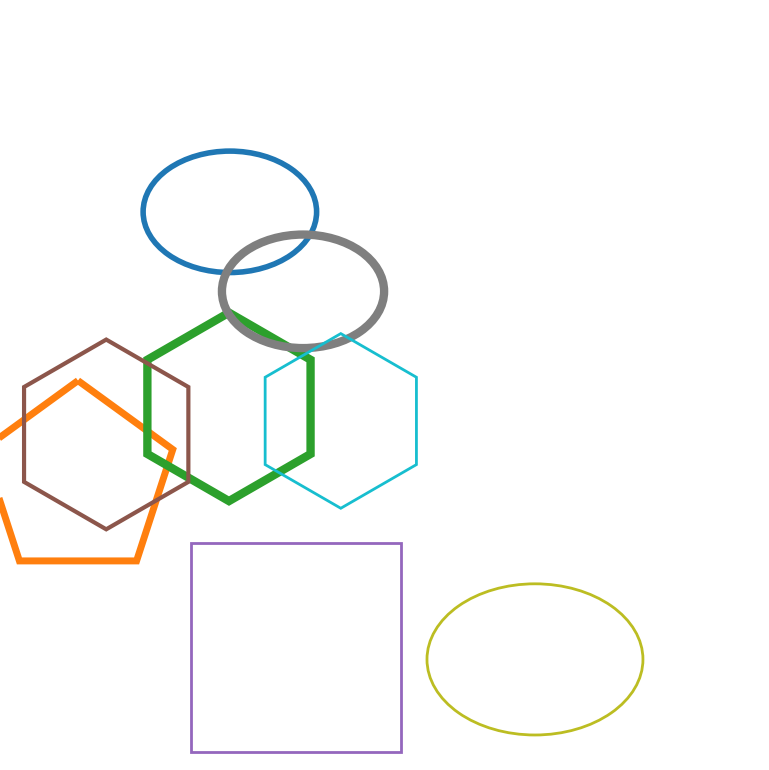[{"shape": "oval", "thickness": 2, "radius": 0.56, "center": [0.299, 0.725]}, {"shape": "pentagon", "thickness": 2.5, "radius": 0.65, "center": [0.101, 0.376]}, {"shape": "hexagon", "thickness": 3, "radius": 0.61, "center": [0.297, 0.472]}, {"shape": "square", "thickness": 1, "radius": 0.68, "center": [0.385, 0.159]}, {"shape": "hexagon", "thickness": 1.5, "radius": 0.62, "center": [0.138, 0.436]}, {"shape": "oval", "thickness": 3, "radius": 0.53, "center": [0.394, 0.622]}, {"shape": "oval", "thickness": 1, "radius": 0.7, "center": [0.695, 0.144]}, {"shape": "hexagon", "thickness": 1, "radius": 0.57, "center": [0.443, 0.453]}]